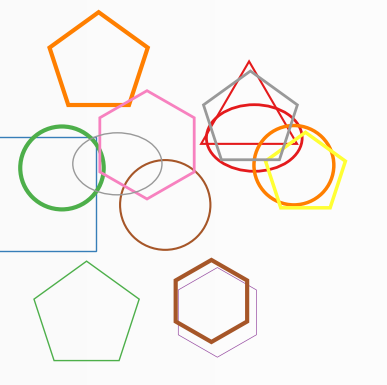[{"shape": "triangle", "thickness": 1.5, "radius": 0.71, "center": [0.643, 0.698]}, {"shape": "oval", "thickness": 2, "radius": 0.62, "center": [0.656, 0.642]}, {"shape": "square", "thickness": 1, "radius": 0.74, "center": [0.1, 0.496]}, {"shape": "circle", "thickness": 3, "radius": 0.54, "center": [0.16, 0.564]}, {"shape": "pentagon", "thickness": 1, "radius": 0.71, "center": [0.223, 0.179]}, {"shape": "hexagon", "thickness": 0.5, "radius": 0.58, "center": [0.561, 0.189]}, {"shape": "pentagon", "thickness": 3, "radius": 0.67, "center": [0.255, 0.835]}, {"shape": "circle", "thickness": 2.5, "radius": 0.52, "center": [0.758, 0.571]}, {"shape": "pentagon", "thickness": 2.5, "radius": 0.54, "center": [0.788, 0.548]}, {"shape": "circle", "thickness": 1.5, "radius": 0.58, "center": [0.426, 0.468]}, {"shape": "hexagon", "thickness": 3, "radius": 0.53, "center": [0.546, 0.218]}, {"shape": "hexagon", "thickness": 2, "radius": 0.7, "center": [0.379, 0.624]}, {"shape": "pentagon", "thickness": 2, "radius": 0.64, "center": [0.646, 0.688]}, {"shape": "oval", "thickness": 1, "radius": 0.58, "center": [0.303, 0.575]}]